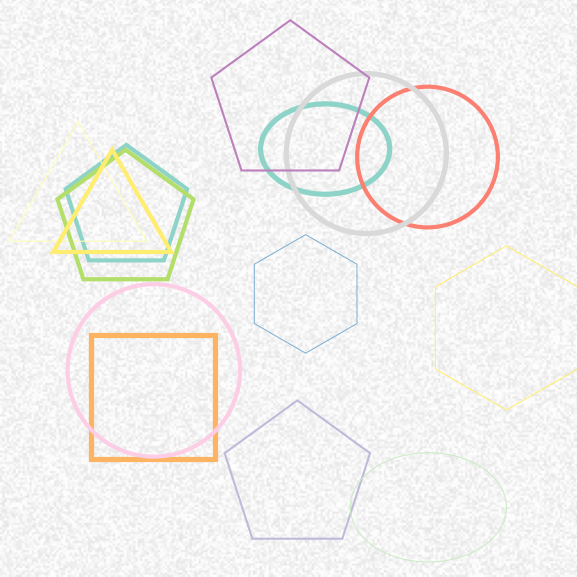[{"shape": "pentagon", "thickness": 2, "radius": 0.55, "center": [0.219, 0.638]}, {"shape": "oval", "thickness": 2.5, "radius": 0.56, "center": [0.563, 0.741]}, {"shape": "triangle", "thickness": 0.5, "radius": 0.69, "center": [0.135, 0.65]}, {"shape": "pentagon", "thickness": 1, "radius": 0.66, "center": [0.515, 0.173]}, {"shape": "circle", "thickness": 2, "radius": 0.61, "center": [0.74, 0.727]}, {"shape": "hexagon", "thickness": 0.5, "radius": 0.51, "center": [0.529, 0.49]}, {"shape": "square", "thickness": 2.5, "radius": 0.54, "center": [0.265, 0.311]}, {"shape": "pentagon", "thickness": 2, "radius": 0.62, "center": [0.217, 0.616]}, {"shape": "circle", "thickness": 2, "radius": 0.75, "center": [0.266, 0.358]}, {"shape": "circle", "thickness": 2.5, "radius": 0.69, "center": [0.634, 0.733]}, {"shape": "pentagon", "thickness": 1, "radius": 0.72, "center": [0.503, 0.82]}, {"shape": "oval", "thickness": 0.5, "radius": 0.68, "center": [0.742, 0.121]}, {"shape": "triangle", "thickness": 2, "radius": 0.59, "center": [0.194, 0.622]}, {"shape": "hexagon", "thickness": 0.5, "radius": 0.71, "center": [0.877, 0.431]}]